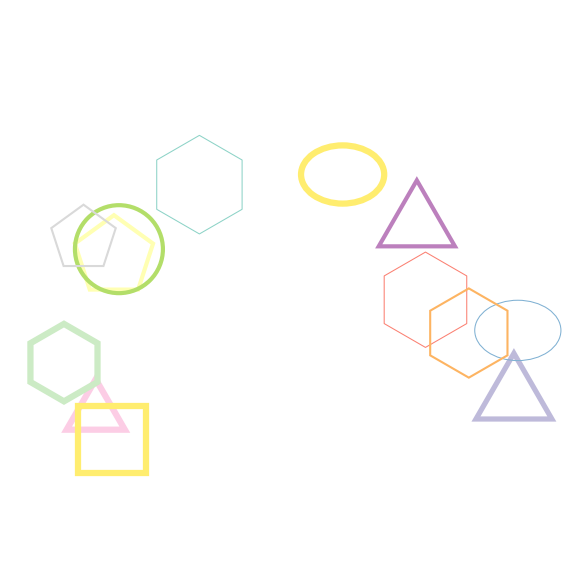[{"shape": "hexagon", "thickness": 0.5, "radius": 0.43, "center": [0.345, 0.679]}, {"shape": "pentagon", "thickness": 2, "radius": 0.36, "center": [0.197, 0.555]}, {"shape": "triangle", "thickness": 2.5, "radius": 0.38, "center": [0.89, 0.312]}, {"shape": "hexagon", "thickness": 0.5, "radius": 0.41, "center": [0.737, 0.48]}, {"shape": "oval", "thickness": 0.5, "radius": 0.37, "center": [0.897, 0.427]}, {"shape": "hexagon", "thickness": 1, "radius": 0.39, "center": [0.812, 0.422]}, {"shape": "circle", "thickness": 2, "radius": 0.38, "center": [0.206, 0.568]}, {"shape": "triangle", "thickness": 3, "radius": 0.29, "center": [0.166, 0.284]}, {"shape": "pentagon", "thickness": 1, "radius": 0.29, "center": [0.145, 0.586]}, {"shape": "triangle", "thickness": 2, "radius": 0.38, "center": [0.722, 0.611]}, {"shape": "hexagon", "thickness": 3, "radius": 0.34, "center": [0.111, 0.371]}, {"shape": "square", "thickness": 3, "radius": 0.29, "center": [0.194, 0.238]}, {"shape": "oval", "thickness": 3, "radius": 0.36, "center": [0.593, 0.697]}]